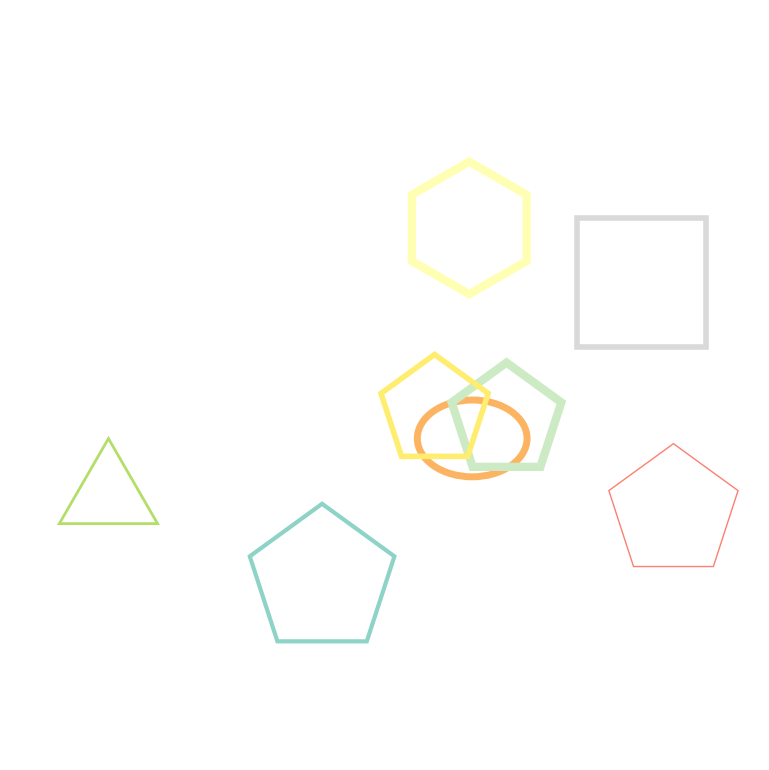[{"shape": "pentagon", "thickness": 1.5, "radius": 0.49, "center": [0.418, 0.247]}, {"shape": "hexagon", "thickness": 3, "radius": 0.43, "center": [0.609, 0.704]}, {"shape": "pentagon", "thickness": 0.5, "radius": 0.44, "center": [0.875, 0.336]}, {"shape": "oval", "thickness": 2.5, "radius": 0.36, "center": [0.613, 0.431]}, {"shape": "triangle", "thickness": 1, "radius": 0.37, "center": [0.141, 0.357]}, {"shape": "square", "thickness": 2, "radius": 0.42, "center": [0.833, 0.633]}, {"shape": "pentagon", "thickness": 3, "radius": 0.37, "center": [0.658, 0.454]}, {"shape": "pentagon", "thickness": 2, "radius": 0.37, "center": [0.564, 0.467]}]